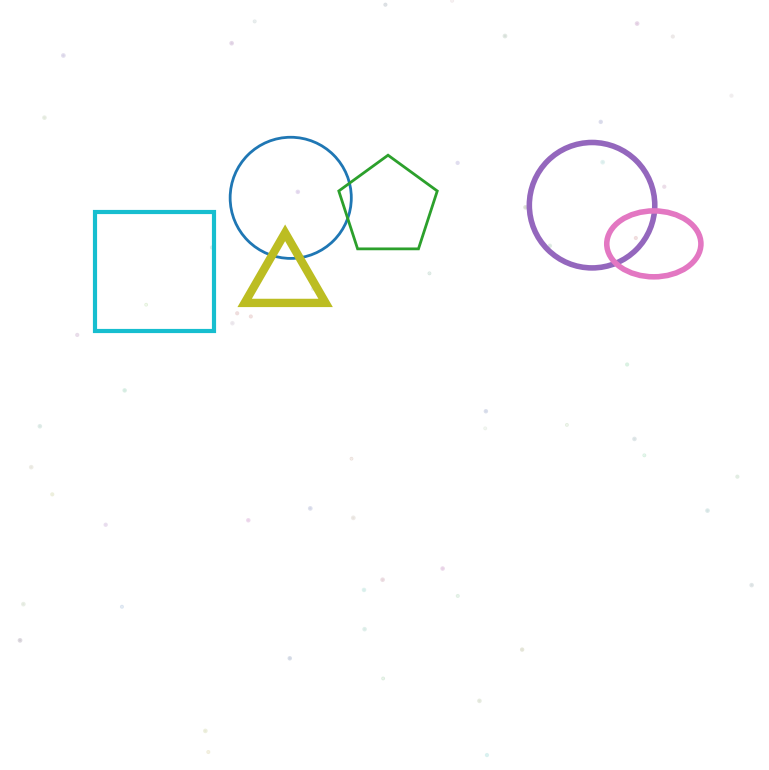[{"shape": "circle", "thickness": 1, "radius": 0.39, "center": [0.378, 0.743]}, {"shape": "pentagon", "thickness": 1, "radius": 0.34, "center": [0.504, 0.731]}, {"shape": "circle", "thickness": 2, "radius": 0.41, "center": [0.769, 0.734]}, {"shape": "oval", "thickness": 2, "radius": 0.31, "center": [0.849, 0.683]}, {"shape": "triangle", "thickness": 3, "radius": 0.3, "center": [0.37, 0.637]}, {"shape": "square", "thickness": 1.5, "radius": 0.39, "center": [0.201, 0.647]}]